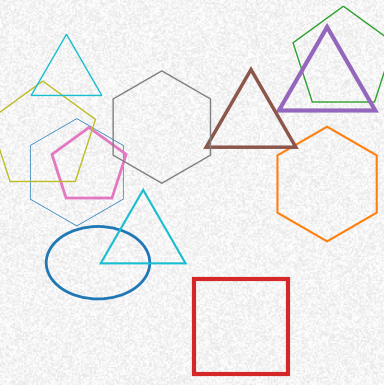[{"shape": "hexagon", "thickness": 0.5, "radius": 0.7, "center": [0.2, 0.553]}, {"shape": "oval", "thickness": 2, "radius": 0.67, "center": [0.255, 0.318]}, {"shape": "hexagon", "thickness": 1.5, "radius": 0.74, "center": [0.85, 0.522]}, {"shape": "pentagon", "thickness": 1, "radius": 0.69, "center": [0.892, 0.846]}, {"shape": "square", "thickness": 3, "radius": 0.61, "center": [0.625, 0.151]}, {"shape": "triangle", "thickness": 3, "radius": 0.72, "center": [0.85, 0.785]}, {"shape": "triangle", "thickness": 2.5, "radius": 0.67, "center": [0.652, 0.685]}, {"shape": "pentagon", "thickness": 2, "radius": 0.51, "center": [0.231, 0.568]}, {"shape": "hexagon", "thickness": 1, "radius": 0.73, "center": [0.42, 0.67]}, {"shape": "pentagon", "thickness": 1, "radius": 0.72, "center": [0.111, 0.645]}, {"shape": "triangle", "thickness": 1.5, "radius": 0.64, "center": [0.372, 0.38]}, {"shape": "triangle", "thickness": 1, "radius": 0.53, "center": [0.173, 0.805]}]